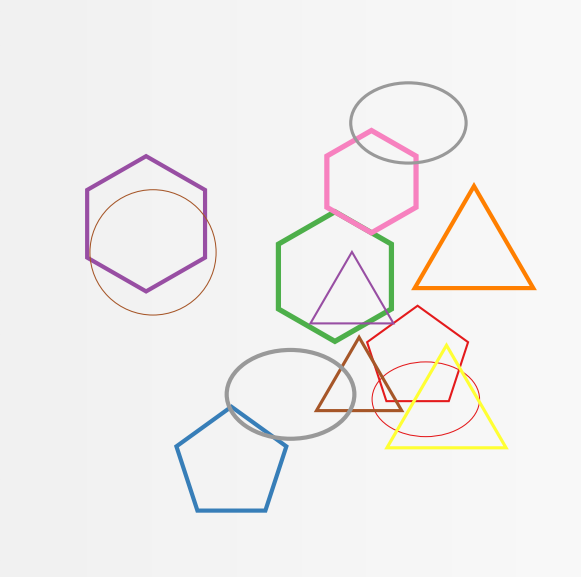[{"shape": "pentagon", "thickness": 1, "radius": 0.46, "center": [0.718, 0.378]}, {"shape": "oval", "thickness": 0.5, "radius": 0.46, "center": [0.733, 0.308]}, {"shape": "pentagon", "thickness": 2, "radius": 0.5, "center": [0.398, 0.195]}, {"shape": "hexagon", "thickness": 2.5, "radius": 0.56, "center": [0.576, 0.52]}, {"shape": "triangle", "thickness": 1, "radius": 0.41, "center": [0.606, 0.48]}, {"shape": "hexagon", "thickness": 2, "radius": 0.59, "center": [0.251, 0.612]}, {"shape": "triangle", "thickness": 2, "radius": 0.59, "center": [0.815, 0.559]}, {"shape": "triangle", "thickness": 1.5, "radius": 0.59, "center": [0.768, 0.283]}, {"shape": "circle", "thickness": 0.5, "radius": 0.54, "center": [0.263, 0.562]}, {"shape": "triangle", "thickness": 1.5, "radius": 0.42, "center": [0.618, 0.33]}, {"shape": "hexagon", "thickness": 2.5, "radius": 0.44, "center": [0.639, 0.685]}, {"shape": "oval", "thickness": 1.5, "radius": 0.5, "center": [0.703, 0.786]}, {"shape": "oval", "thickness": 2, "radius": 0.55, "center": [0.5, 0.316]}]